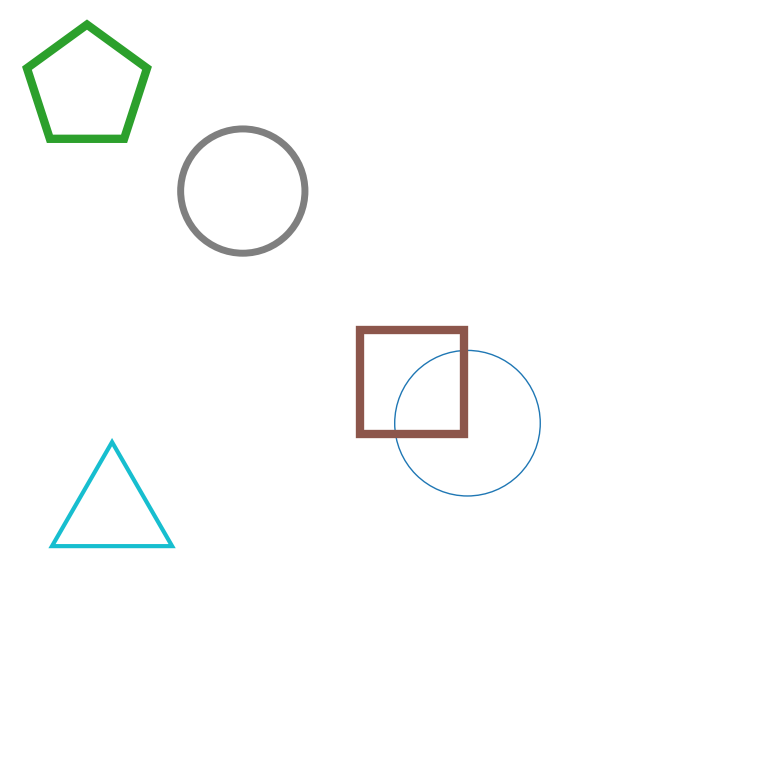[{"shape": "circle", "thickness": 0.5, "radius": 0.47, "center": [0.607, 0.45]}, {"shape": "pentagon", "thickness": 3, "radius": 0.41, "center": [0.113, 0.886]}, {"shape": "square", "thickness": 3, "radius": 0.34, "center": [0.535, 0.504]}, {"shape": "circle", "thickness": 2.5, "radius": 0.4, "center": [0.315, 0.752]}, {"shape": "triangle", "thickness": 1.5, "radius": 0.45, "center": [0.146, 0.336]}]